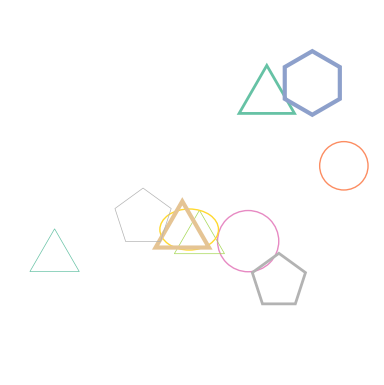[{"shape": "triangle", "thickness": 0.5, "radius": 0.37, "center": [0.142, 0.332]}, {"shape": "triangle", "thickness": 2, "radius": 0.42, "center": [0.693, 0.747]}, {"shape": "circle", "thickness": 1, "radius": 0.31, "center": [0.893, 0.569]}, {"shape": "hexagon", "thickness": 3, "radius": 0.41, "center": [0.811, 0.785]}, {"shape": "circle", "thickness": 1, "radius": 0.4, "center": [0.645, 0.374]}, {"shape": "triangle", "thickness": 0.5, "radius": 0.38, "center": [0.518, 0.379]}, {"shape": "oval", "thickness": 1, "radius": 0.38, "center": [0.491, 0.404]}, {"shape": "triangle", "thickness": 3, "radius": 0.4, "center": [0.473, 0.397]}, {"shape": "pentagon", "thickness": 0.5, "radius": 0.38, "center": [0.372, 0.435]}, {"shape": "pentagon", "thickness": 2, "radius": 0.36, "center": [0.724, 0.269]}]